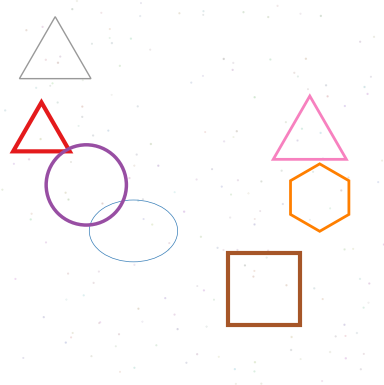[{"shape": "triangle", "thickness": 3, "radius": 0.42, "center": [0.108, 0.649]}, {"shape": "oval", "thickness": 0.5, "radius": 0.57, "center": [0.347, 0.4]}, {"shape": "circle", "thickness": 2.5, "radius": 0.52, "center": [0.224, 0.52]}, {"shape": "hexagon", "thickness": 2, "radius": 0.44, "center": [0.83, 0.487]}, {"shape": "square", "thickness": 3, "radius": 0.47, "center": [0.685, 0.249]}, {"shape": "triangle", "thickness": 2, "radius": 0.55, "center": [0.805, 0.641]}, {"shape": "triangle", "thickness": 1, "radius": 0.54, "center": [0.143, 0.849]}]